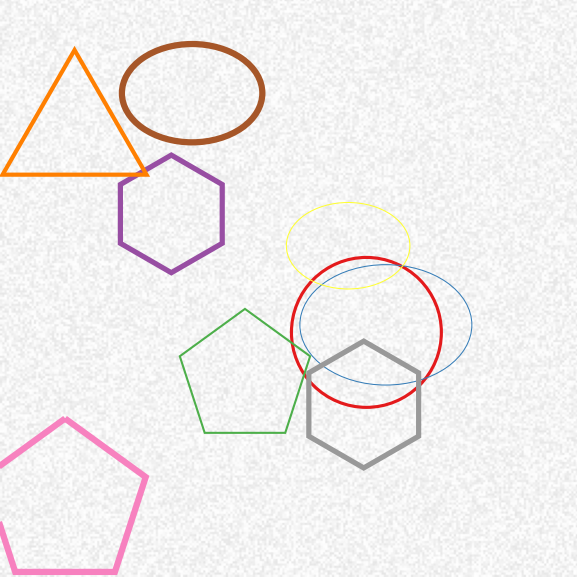[{"shape": "circle", "thickness": 1.5, "radius": 0.65, "center": [0.634, 0.424]}, {"shape": "oval", "thickness": 0.5, "radius": 0.74, "center": [0.668, 0.437]}, {"shape": "pentagon", "thickness": 1, "radius": 0.59, "center": [0.424, 0.346]}, {"shape": "hexagon", "thickness": 2.5, "radius": 0.51, "center": [0.297, 0.629]}, {"shape": "triangle", "thickness": 2, "radius": 0.72, "center": [0.129, 0.769]}, {"shape": "oval", "thickness": 0.5, "radius": 0.53, "center": [0.603, 0.574]}, {"shape": "oval", "thickness": 3, "radius": 0.61, "center": [0.333, 0.838]}, {"shape": "pentagon", "thickness": 3, "radius": 0.73, "center": [0.113, 0.128]}, {"shape": "hexagon", "thickness": 2.5, "radius": 0.55, "center": [0.63, 0.299]}]